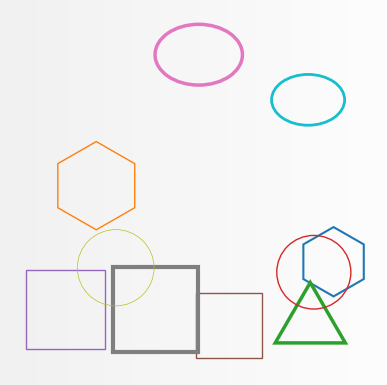[{"shape": "hexagon", "thickness": 1.5, "radius": 0.45, "center": [0.861, 0.32]}, {"shape": "hexagon", "thickness": 1, "radius": 0.57, "center": [0.248, 0.518]}, {"shape": "triangle", "thickness": 2.5, "radius": 0.52, "center": [0.801, 0.162]}, {"shape": "circle", "thickness": 1, "radius": 0.48, "center": [0.81, 0.293]}, {"shape": "square", "thickness": 1, "radius": 0.51, "center": [0.169, 0.196]}, {"shape": "square", "thickness": 1, "radius": 0.42, "center": [0.59, 0.154]}, {"shape": "oval", "thickness": 2.5, "radius": 0.56, "center": [0.513, 0.858]}, {"shape": "square", "thickness": 3, "radius": 0.55, "center": [0.401, 0.197]}, {"shape": "circle", "thickness": 0.5, "radius": 0.5, "center": [0.299, 0.305]}, {"shape": "oval", "thickness": 2, "radius": 0.47, "center": [0.795, 0.741]}]